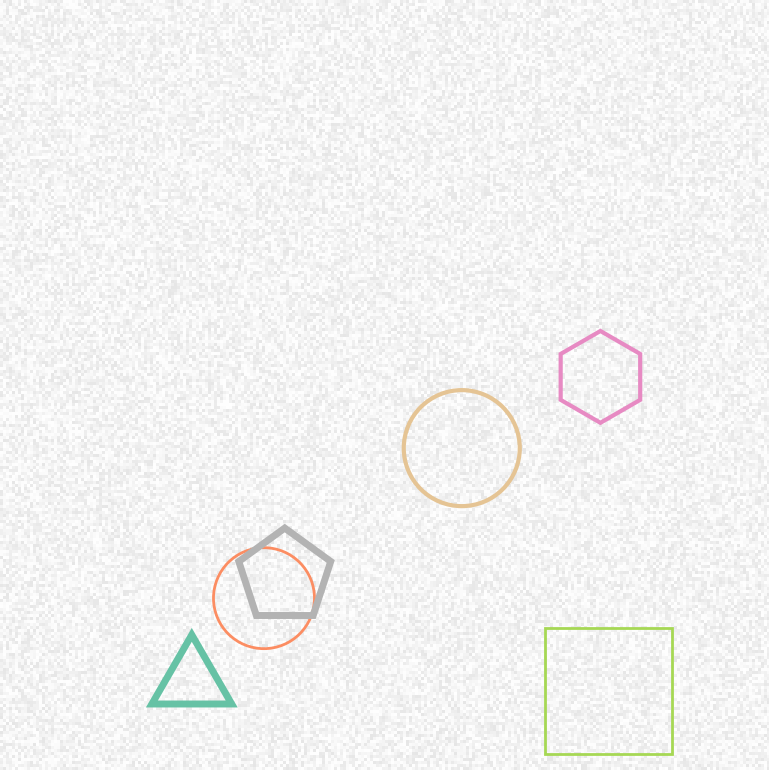[{"shape": "triangle", "thickness": 2.5, "radius": 0.3, "center": [0.249, 0.116]}, {"shape": "circle", "thickness": 1, "radius": 0.33, "center": [0.343, 0.223]}, {"shape": "hexagon", "thickness": 1.5, "radius": 0.3, "center": [0.78, 0.511]}, {"shape": "square", "thickness": 1, "radius": 0.41, "center": [0.79, 0.102]}, {"shape": "circle", "thickness": 1.5, "radius": 0.38, "center": [0.6, 0.418]}, {"shape": "pentagon", "thickness": 2.5, "radius": 0.31, "center": [0.37, 0.251]}]